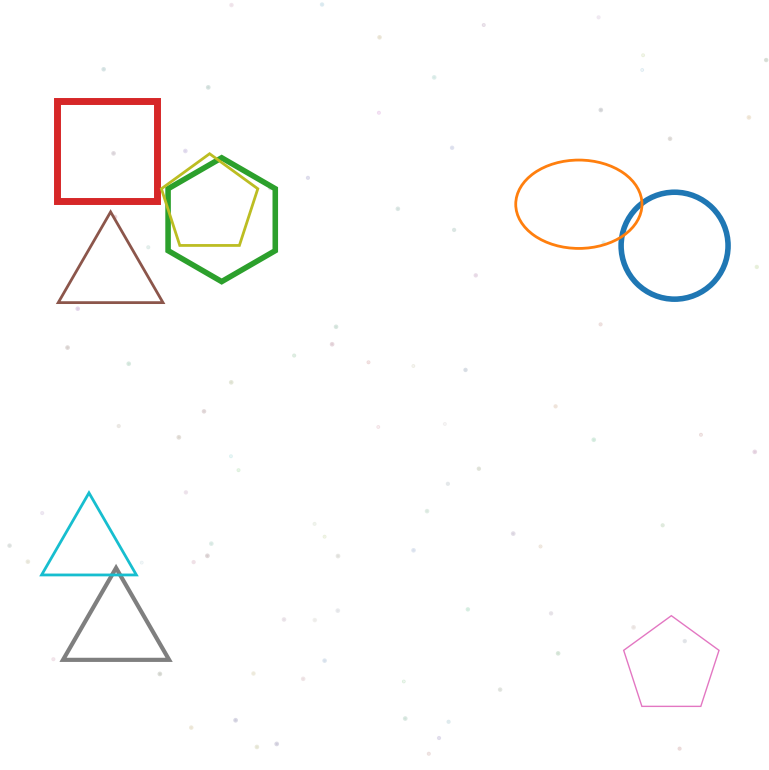[{"shape": "circle", "thickness": 2, "radius": 0.35, "center": [0.876, 0.681]}, {"shape": "oval", "thickness": 1, "radius": 0.41, "center": [0.752, 0.735]}, {"shape": "hexagon", "thickness": 2, "radius": 0.4, "center": [0.288, 0.715]}, {"shape": "square", "thickness": 2.5, "radius": 0.32, "center": [0.139, 0.804]}, {"shape": "triangle", "thickness": 1, "radius": 0.39, "center": [0.144, 0.646]}, {"shape": "pentagon", "thickness": 0.5, "radius": 0.33, "center": [0.872, 0.135]}, {"shape": "triangle", "thickness": 1.5, "radius": 0.4, "center": [0.151, 0.183]}, {"shape": "pentagon", "thickness": 1, "radius": 0.33, "center": [0.272, 0.734]}, {"shape": "triangle", "thickness": 1, "radius": 0.36, "center": [0.116, 0.289]}]